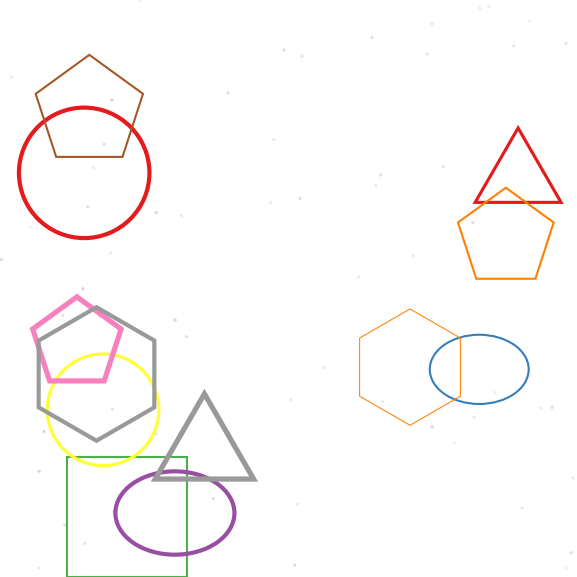[{"shape": "circle", "thickness": 2, "radius": 0.56, "center": [0.146, 0.7]}, {"shape": "triangle", "thickness": 1.5, "radius": 0.43, "center": [0.897, 0.692]}, {"shape": "oval", "thickness": 1, "radius": 0.43, "center": [0.83, 0.36]}, {"shape": "square", "thickness": 1, "radius": 0.52, "center": [0.221, 0.103]}, {"shape": "oval", "thickness": 2, "radius": 0.52, "center": [0.303, 0.111]}, {"shape": "pentagon", "thickness": 1, "radius": 0.44, "center": [0.876, 0.587]}, {"shape": "hexagon", "thickness": 0.5, "radius": 0.5, "center": [0.71, 0.363]}, {"shape": "circle", "thickness": 1.5, "radius": 0.48, "center": [0.178, 0.29]}, {"shape": "pentagon", "thickness": 1, "radius": 0.49, "center": [0.155, 0.806]}, {"shape": "pentagon", "thickness": 2.5, "radius": 0.4, "center": [0.133, 0.405]}, {"shape": "triangle", "thickness": 2.5, "radius": 0.49, "center": [0.354, 0.219]}, {"shape": "hexagon", "thickness": 2, "radius": 0.58, "center": [0.167, 0.352]}]